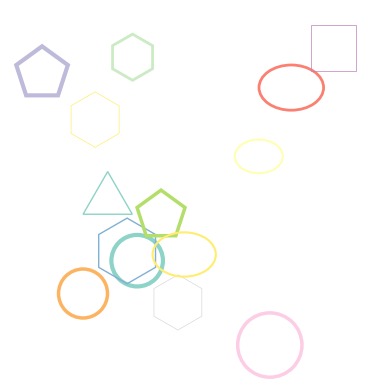[{"shape": "circle", "thickness": 3, "radius": 0.33, "center": [0.356, 0.323]}, {"shape": "triangle", "thickness": 1, "radius": 0.37, "center": [0.28, 0.48]}, {"shape": "oval", "thickness": 1.5, "radius": 0.31, "center": [0.672, 0.594]}, {"shape": "pentagon", "thickness": 3, "radius": 0.35, "center": [0.109, 0.809]}, {"shape": "oval", "thickness": 2, "radius": 0.42, "center": [0.757, 0.772]}, {"shape": "hexagon", "thickness": 1, "radius": 0.43, "center": [0.33, 0.348]}, {"shape": "circle", "thickness": 2.5, "radius": 0.32, "center": [0.216, 0.238]}, {"shape": "pentagon", "thickness": 2.5, "radius": 0.33, "center": [0.418, 0.441]}, {"shape": "circle", "thickness": 2.5, "radius": 0.42, "center": [0.701, 0.104]}, {"shape": "hexagon", "thickness": 0.5, "radius": 0.36, "center": [0.462, 0.215]}, {"shape": "square", "thickness": 0.5, "radius": 0.29, "center": [0.867, 0.875]}, {"shape": "hexagon", "thickness": 2, "radius": 0.3, "center": [0.344, 0.851]}, {"shape": "hexagon", "thickness": 0.5, "radius": 0.36, "center": [0.247, 0.689]}, {"shape": "oval", "thickness": 1.5, "radius": 0.41, "center": [0.478, 0.339]}]